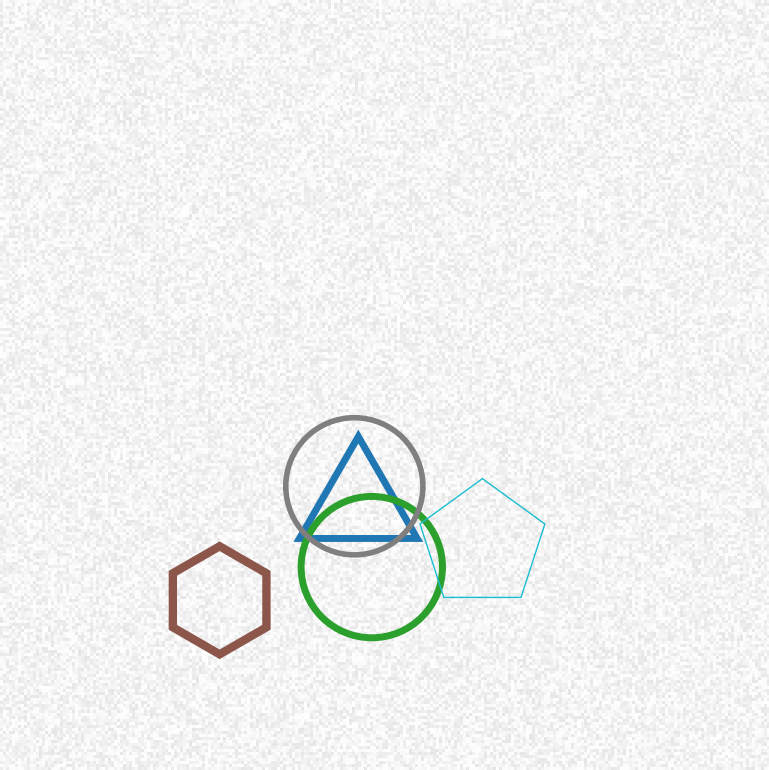[{"shape": "triangle", "thickness": 2.5, "radius": 0.44, "center": [0.465, 0.345]}, {"shape": "circle", "thickness": 2.5, "radius": 0.46, "center": [0.483, 0.264]}, {"shape": "hexagon", "thickness": 3, "radius": 0.35, "center": [0.285, 0.22]}, {"shape": "circle", "thickness": 2, "radius": 0.45, "center": [0.46, 0.368]}, {"shape": "pentagon", "thickness": 0.5, "radius": 0.43, "center": [0.627, 0.293]}]